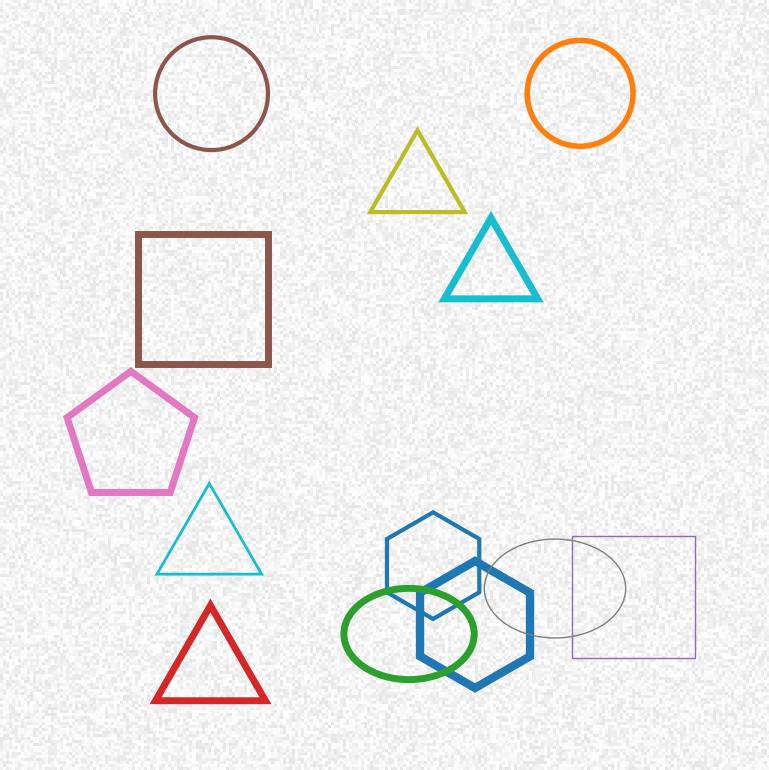[{"shape": "hexagon", "thickness": 1.5, "radius": 0.35, "center": [0.562, 0.265]}, {"shape": "hexagon", "thickness": 3, "radius": 0.41, "center": [0.617, 0.189]}, {"shape": "circle", "thickness": 2, "radius": 0.34, "center": [0.753, 0.879]}, {"shape": "oval", "thickness": 2.5, "radius": 0.42, "center": [0.531, 0.177]}, {"shape": "triangle", "thickness": 2.5, "radius": 0.41, "center": [0.273, 0.131]}, {"shape": "square", "thickness": 0.5, "radius": 0.4, "center": [0.823, 0.224]}, {"shape": "square", "thickness": 2.5, "radius": 0.42, "center": [0.264, 0.612]}, {"shape": "circle", "thickness": 1.5, "radius": 0.37, "center": [0.275, 0.878]}, {"shape": "pentagon", "thickness": 2.5, "radius": 0.43, "center": [0.17, 0.431]}, {"shape": "oval", "thickness": 0.5, "radius": 0.46, "center": [0.721, 0.236]}, {"shape": "triangle", "thickness": 1.5, "radius": 0.35, "center": [0.542, 0.76]}, {"shape": "triangle", "thickness": 1, "radius": 0.39, "center": [0.272, 0.294]}, {"shape": "triangle", "thickness": 2.5, "radius": 0.35, "center": [0.638, 0.647]}]